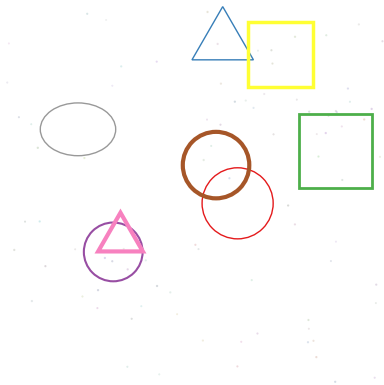[{"shape": "circle", "thickness": 1, "radius": 0.46, "center": [0.617, 0.472]}, {"shape": "triangle", "thickness": 1, "radius": 0.46, "center": [0.578, 0.891]}, {"shape": "square", "thickness": 2, "radius": 0.48, "center": [0.872, 0.608]}, {"shape": "circle", "thickness": 1.5, "radius": 0.38, "center": [0.294, 0.346]}, {"shape": "square", "thickness": 2.5, "radius": 0.42, "center": [0.728, 0.859]}, {"shape": "circle", "thickness": 3, "radius": 0.43, "center": [0.561, 0.571]}, {"shape": "triangle", "thickness": 3, "radius": 0.34, "center": [0.313, 0.38]}, {"shape": "oval", "thickness": 1, "radius": 0.49, "center": [0.203, 0.664]}]